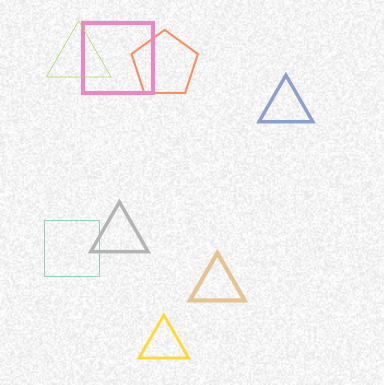[{"shape": "square", "thickness": 0.5, "radius": 0.36, "center": [0.186, 0.357]}, {"shape": "pentagon", "thickness": 1.5, "radius": 0.45, "center": [0.428, 0.832]}, {"shape": "triangle", "thickness": 2.5, "radius": 0.4, "center": [0.743, 0.724]}, {"shape": "square", "thickness": 3, "radius": 0.45, "center": [0.307, 0.85]}, {"shape": "triangle", "thickness": 0.5, "radius": 0.49, "center": [0.204, 0.849]}, {"shape": "triangle", "thickness": 2, "radius": 0.37, "center": [0.426, 0.107]}, {"shape": "triangle", "thickness": 3, "radius": 0.41, "center": [0.565, 0.261]}, {"shape": "triangle", "thickness": 2.5, "radius": 0.43, "center": [0.31, 0.389]}]